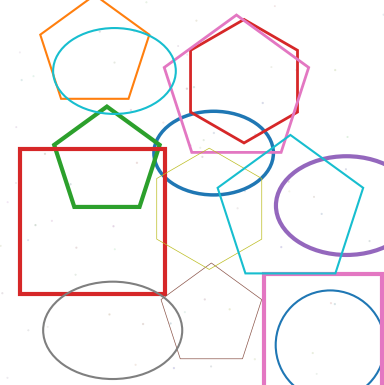[{"shape": "oval", "thickness": 2.5, "radius": 0.78, "center": [0.555, 0.602]}, {"shape": "circle", "thickness": 1.5, "radius": 0.71, "center": [0.858, 0.104]}, {"shape": "pentagon", "thickness": 1.5, "radius": 0.74, "center": [0.246, 0.864]}, {"shape": "pentagon", "thickness": 3, "radius": 0.72, "center": [0.278, 0.579]}, {"shape": "hexagon", "thickness": 2, "radius": 0.8, "center": [0.634, 0.789]}, {"shape": "square", "thickness": 3, "radius": 0.94, "center": [0.24, 0.425]}, {"shape": "oval", "thickness": 3, "radius": 0.92, "center": [0.9, 0.466]}, {"shape": "pentagon", "thickness": 0.5, "radius": 0.69, "center": [0.549, 0.179]}, {"shape": "pentagon", "thickness": 2, "radius": 0.99, "center": [0.614, 0.764]}, {"shape": "square", "thickness": 3, "radius": 0.77, "center": [0.84, 0.134]}, {"shape": "oval", "thickness": 1.5, "radius": 0.9, "center": [0.293, 0.142]}, {"shape": "hexagon", "thickness": 0.5, "radius": 0.79, "center": [0.543, 0.458]}, {"shape": "oval", "thickness": 1.5, "radius": 0.8, "center": [0.297, 0.816]}, {"shape": "pentagon", "thickness": 1.5, "radius": 0.99, "center": [0.754, 0.451]}]